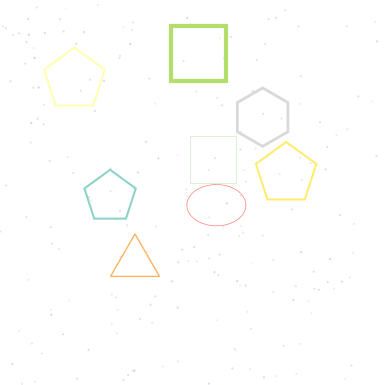[{"shape": "pentagon", "thickness": 1.5, "radius": 0.35, "center": [0.286, 0.489]}, {"shape": "pentagon", "thickness": 1.5, "radius": 0.42, "center": [0.193, 0.793]}, {"shape": "oval", "thickness": 0.5, "radius": 0.38, "center": [0.562, 0.467]}, {"shape": "triangle", "thickness": 1, "radius": 0.37, "center": [0.351, 0.319]}, {"shape": "square", "thickness": 3, "radius": 0.36, "center": [0.516, 0.861]}, {"shape": "hexagon", "thickness": 2, "radius": 0.38, "center": [0.682, 0.696]}, {"shape": "square", "thickness": 0.5, "radius": 0.3, "center": [0.553, 0.586]}, {"shape": "pentagon", "thickness": 1.5, "radius": 0.41, "center": [0.743, 0.549]}]